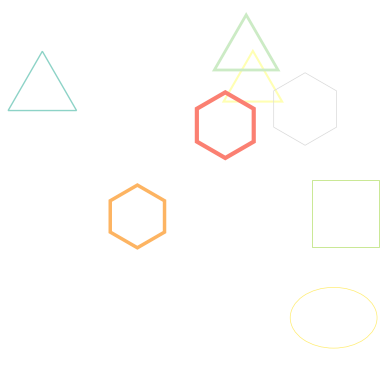[{"shape": "triangle", "thickness": 1, "radius": 0.51, "center": [0.11, 0.764]}, {"shape": "triangle", "thickness": 1.5, "radius": 0.44, "center": [0.657, 0.78]}, {"shape": "hexagon", "thickness": 3, "radius": 0.43, "center": [0.585, 0.675]}, {"shape": "hexagon", "thickness": 2.5, "radius": 0.41, "center": [0.357, 0.438]}, {"shape": "square", "thickness": 0.5, "radius": 0.44, "center": [0.896, 0.445]}, {"shape": "hexagon", "thickness": 0.5, "radius": 0.47, "center": [0.792, 0.717]}, {"shape": "triangle", "thickness": 2, "radius": 0.48, "center": [0.639, 0.866]}, {"shape": "oval", "thickness": 0.5, "radius": 0.56, "center": [0.867, 0.175]}]